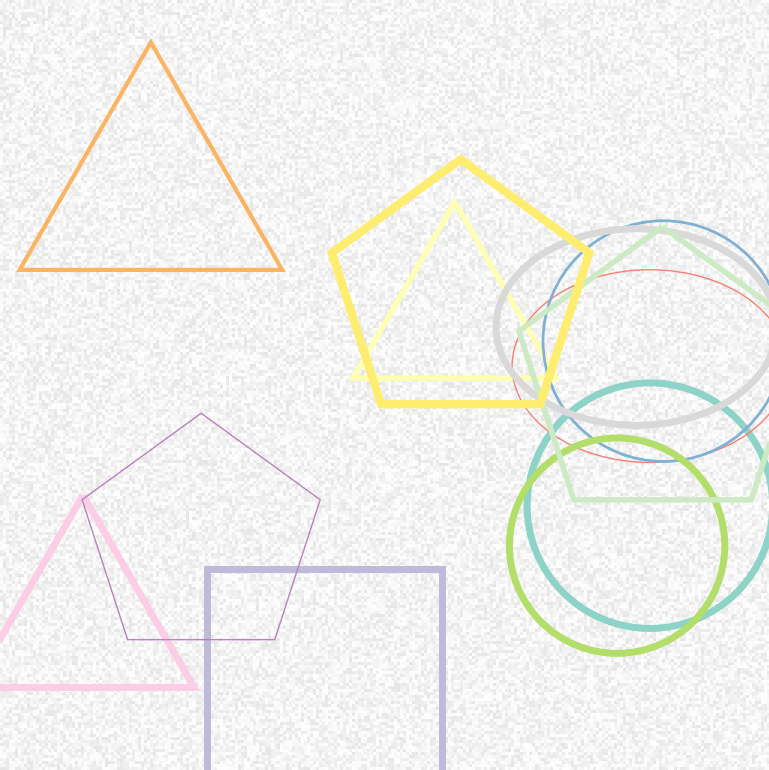[{"shape": "circle", "thickness": 2.5, "radius": 0.8, "center": [0.844, 0.343]}, {"shape": "triangle", "thickness": 2, "radius": 0.76, "center": [0.591, 0.585]}, {"shape": "square", "thickness": 2.5, "radius": 0.76, "center": [0.421, 0.108]}, {"shape": "oval", "thickness": 0.5, "radius": 0.89, "center": [0.844, 0.525]}, {"shape": "circle", "thickness": 1, "radius": 0.78, "center": [0.862, 0.557]}, {"shape": "triangle", "thickness": 1.5, "radius": 0.98, "center": [0.196, 0.748]}, {"shape": "circle", "thickness": 2.5, "radius": 0.7, "center": [0.801, 0.291]}, {"shape": "triangle", "thickness": 2.5, "radius": 0.83, "center": [0.108, 0.19]}, {"shape": "oval", "thickness": 2.5, "radius": 0.91, "center": [0.826, 0.575]}, {"shape": "pentagon", "thickness": 0.5, "radius": 0.81, "center": [0.261, 0.301]}, {"shape": "pentagon", "thickness": 2, "radius": 0.98, "center": [0.86, 0.51]}, {"shape": "pentagon", "thickness": 3, "radius": 0.88, "center": [0.598, 0.617]}]